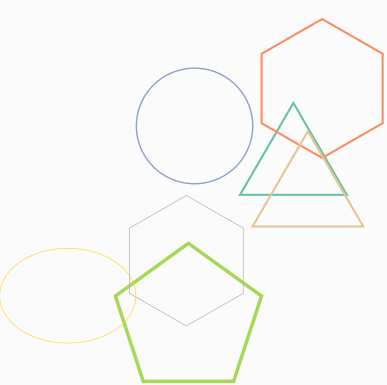[{"shape": "triangle", "thickness": 1.5, "radius": 0.8, "center": [0.757, 0.574]}, {"shape": "hexagon", "thickness": 1.5, "radius": 0.9, "center": [0.831, 0.77]}, {"shape": "circle", "thickness": 1, "radius": 0.75, "center": [0.502, 0.673]}, {"shape": "pentagon", "thickness": 2.5, "radius": 0.99, "center": [0.486, 0.17]}, {"shape": "oval", "thickness": 0.5, "radius": 0.88, "center": [0.175, 0.232]}, {"shape": "triangle", "thickness": 1.5, "radius": 0.82, "center": [0.795, 0.494]}, {"shape": "hexagon", "thickness": 0.5, "radius": 0.85, "center": [0.481, 0.323]}]